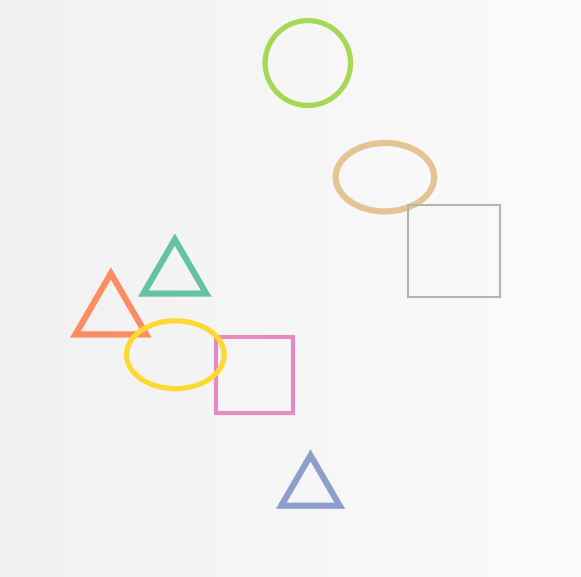[{"shape": "triangle", "thickness": 3, "radius": 0.31, "center": [0.301, 0.522]}, {"shape": "triangle", "thickness": 3, "radius": 0.35, "center": [0.191, 0.455]}, {"shape": "triangle", "thickness": 3, "radius": 0.29, "center": [0.534, 0.152]}, {"shape": "square", "thickness": 2, "radius": 0.33, "center": [0.437, 0.35]}, {"shape": "circle", "thickness": 2.5, "radius": 0.37, "center": [0.53, 0.89]}, {"shape": "oval", "thickness": 2.5, "radius": 0.42, "center": [0.302, 0.385]}, {"shape": "oval", "thickness": 3, "radius": 0.42, "center": [0.662, 0.692]}, {"shape": "square", "thickness": 1, "radius": 0.4, "center": [0.781, 0.565]}]